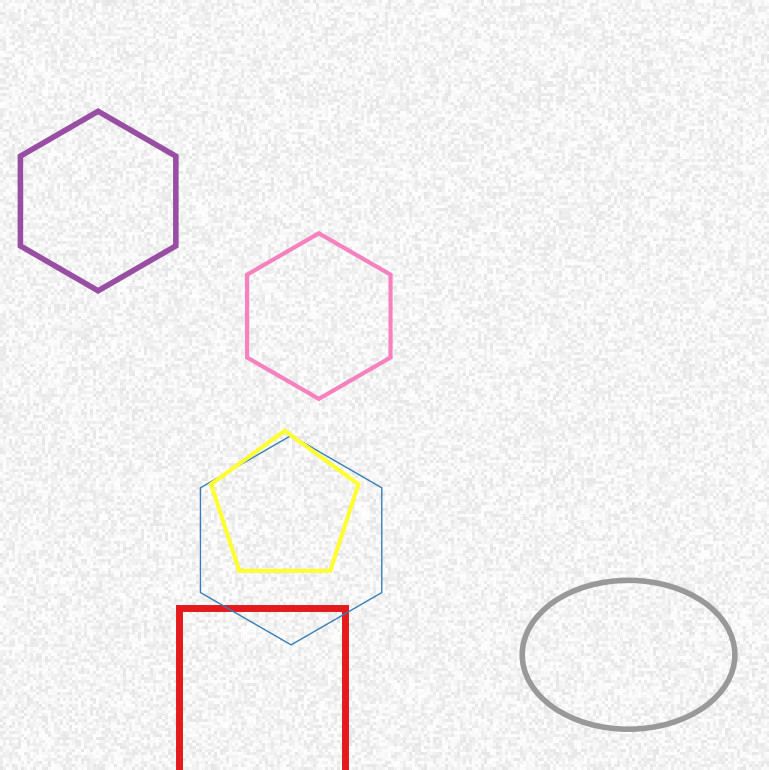[{"shape": "square", "thickness": 2.5, "radius": 0.54, "center": [0.34, 0.103]}, {"shape": "hexagon", "thickness": 0.5, "radius": 0.68, "center": [0.378, 0.298]}, {"shape": "hexagon", "thickness": 2, "radius": 0.58, "center": [0.127, 0.739]}, {"shape": "pentagon", "thickness": 1.5, "radius": 0.5, "center": [0.37, 0.34]}, {"shape": "hexagon", "thickness": 1.5, "radius": 0.54, "center": [0.414, 0.59]}, {"shape": "oval", "thickness": 2, "radius": 0.69, "center": [0.816, 0.15]}]